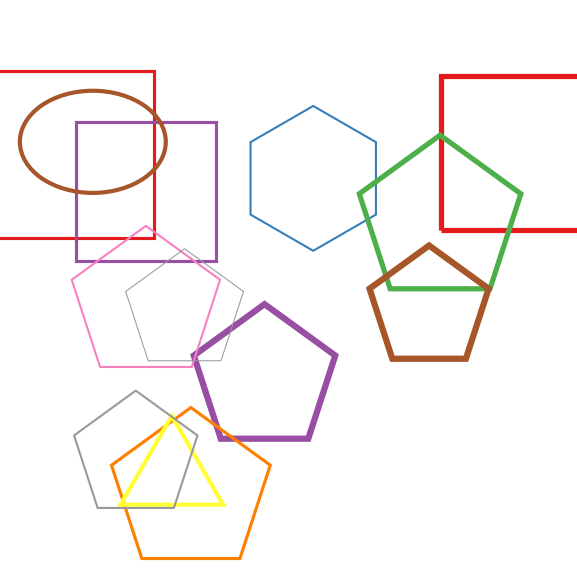[{"shape": "square", "thickness": 2.5, "radius": 0.67, "center": [0.897, 0.734]}, {"shape": "square", "thickness": 1.5, "radius": 0.72, "center": [0.122, 0.731]}, {"shape": "hexagon", "thickness": 1, "radius": 0.63, "center": [0.542, 0.69]}, {"shape": "pentagon", "thickness": 2.5, "radius": 0.74, "center": [0.762, 0.618]}, {"shape": "pentagon", "thickness": 3, "radius": 0.64, "center": [0.458, 0.344]}, {"shape": "square", "thickness": 1.5, "radius": 0.6, "center": [0.253, 0.667]}, {"shape": "pentagon", "thickness": 1.5, "radius": 0.72, "center": [0.331, 0.149]}, {"shape": "triangle", "thickness": 2, "radius": 0.51, "center": [0.298, 0.177]}, {"shape": "pentagon", "thickness": 3, "radius": 0.54, "center": [0.743, 0.466]}, {"shape": "oval", "thickness": 2, "radius": 0.63, "center": [0.161, 0.754]}, {"shape": "pentagon", "thickness": 1, "radius": 0.68, "center": [0.253, 0.473]}, {"shape": "pentagon", "thickness": 1, "radius": 0.56, "center": [0.235, 0.21]}, {"shape": "pentagon", "thickness": 0.5, "radius": 0.54, "center": [0.32, 0.461]}]